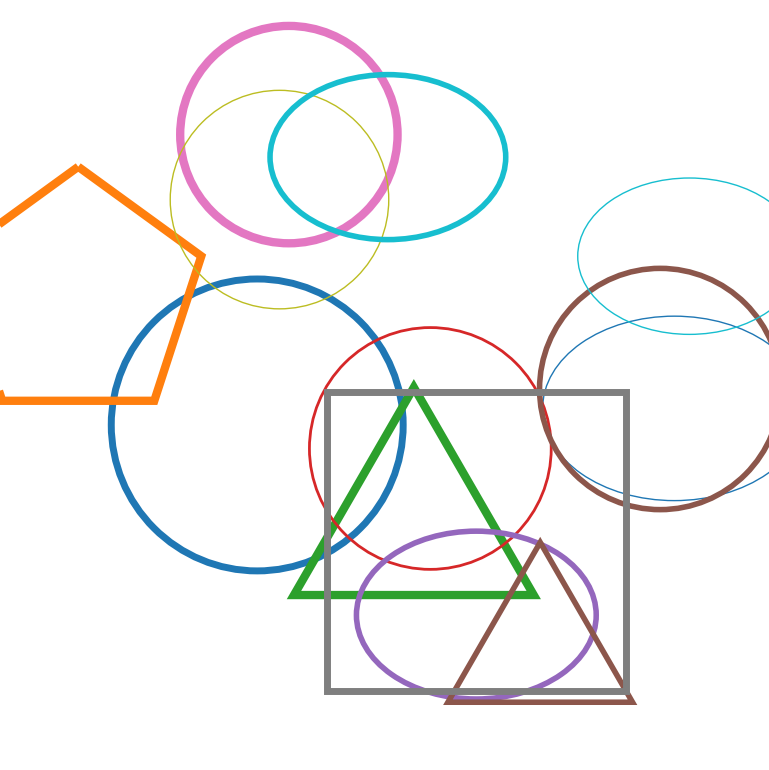[{"shape": "oval", "thickness": 0.5, "radius": 0.86, "center": [0.876, 0.47]}, {"shape": "circle", "thickness": 2.5, "radius": 0.95, "center": [0.334, 0.448]}, {"shape": "pentagon", "thickness": 3, "radius": 0.84, "center": [0.102, 0.615]}, {"shape": "triangle", "thickness": 3, "radius": 0.9, "center": [0.537, 0.317]}, {"shape": "circle", "thickness": 1, "radius": 0.79, "center": [0.559, 0.418]}, {"shape": "oval", "thickness": 2, "radius": 0.78, "center": [0.619, 0.201]}, {"shape": "triangle", "thickness": 2, "radius": 0.69, "center": [0.702, 0.157]}, {"shape": "circle", "thickness": 2, "radius": 0.78, "center": [0.857, 0.495]}, {"shape": "circle", "thickness": 3, "radius": 0.71, "center": [0.375, 0.825]}, {"shape": "square", "thickness": 2.5, "radius": 0.97, "center": [0.619, 0.297]}, {"shape": "circle", "thickness": 0.5, "radius": 0.71, "center": [0.363, 0.741]}, {"shape": "oval", "thickness": 2, "radius": 0.77, "center": [0.504, 0.796]}, {"shape": "oval", "thickness": 0.5, "radius": 0.73, "center": [0.895, 0.667]}]